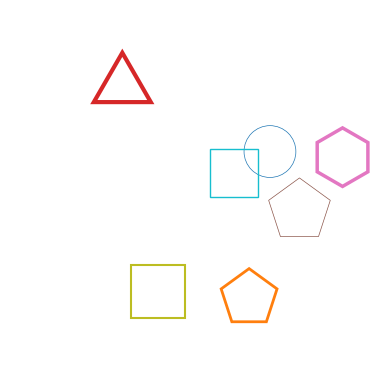[{"shape": "circle", "thickness": 0.5, "radius": 0.34, "center": [0.701, 0.606]}, {"shape": "pentagon", "thickness": 2, "radius": 0.38, "center": [0.647, 0.226]}, {"shape": "triangle", "thickness": 3, "radius": 0.43, "center": [0.318, 0.778]}, {"shape": "pentagon", "thickness": 0.5, "radius": 0.42, "center": [0.778, 0.454]}, {"shape": "hexagon", "thickness": 2.5, "radius": 0.38, "center": [0.89, 0.592]}, {"shape": "square", "thickness": 1.5, "radius": 0.35, "center": [0.41, 0.242]}, {"shape": "square", "thickness": 1, "radius": 0.31, "center": [0.607, 0.55]}]